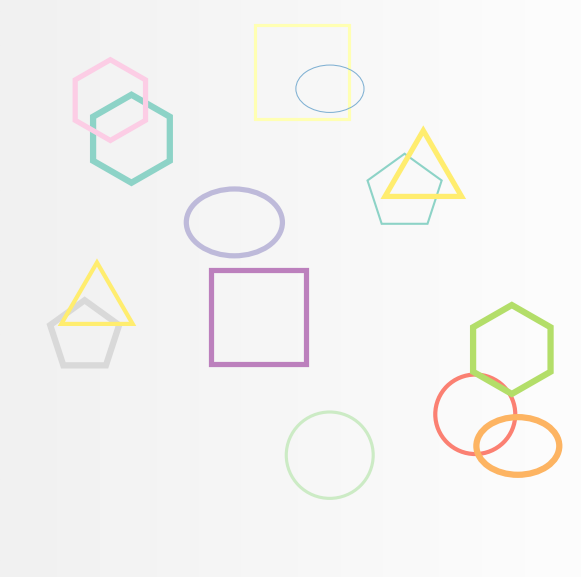[{"shape": "hexagon", "thickness": 3, "radius": 0.38, "center": [0.226, 0.759]}, {"shape": "pentagon", "thickness": 1, "radius": 0.34, "center": [0.696, 0.666]}, {"shape": "square", "thickness": 1.5, "radius": 0.41, "center": [0.52, 0.875]}, {"shape": "oval", "thickness": 2.5, "radius": 0.41, "center": [0.403, 0.614]}, {"shape": "circle", "thickness": 2, "radius": 0.34, "center": [0.818, 0.282]}, {"shape": "oval", "thickness": 0.5, "radius": 0.29, "center": [0.568, 0.845]}, {"shape": "oval", "thickness": 3, "radius": 0.36, "center": [0.891, 0.227]}, {"shape": "hexagon", "thickness": 3, "radius": 0.38, "center": [0.881, 0.394]}, {"shape": "hexagon", "thickness": 2.5, "radius": 0.35, "center": [0.19, 0.826]}, {"shape": "pentagon", "thickness": 3, "radius": 0.31, "center": [0.146, 0.417]}, {"shape": "square", "thickness": 2.5, "radius": 0.41, "center": [0.445, 0.45]}, {"shape": "circle", "thickness": 1.5, "radius": 0.37, "center": [0.567, 0.211]}, {"shape": "triangle", "thickness": 2, "radius": 0.35, "center": [0.167, 0.474]}, {"shape": "triangle", "thickness": 2.5, "radius": 0.38, "center": [0.728, 0.697]}]